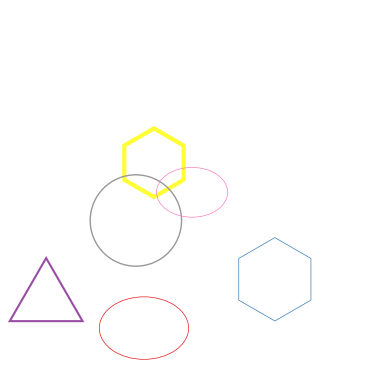[{"shape": "oval", "thickness": 0.5, "radius": 0.58, "center": [0.374, 0.148]}, {"shape": "hexagon", "thickness": 0.5, "radius": 0.54, "center": [0.714, 0.275]}, {"shape": "triangle", "thickness": 1.5, "radius": 0.55, "center": [0.12, 0.22]}, {"shape": "hexagon", "thickness": 3, "radius": 0.45, "center": [0.4, 0.577]}, {"shape": "oval", "thickness": 0.5, "radius": 0.46, "center": [0.499, 0.501]}, {"shape": "circle", "thickness": 1, "radius": 0.59, "center": [0.353, 0.427]}]